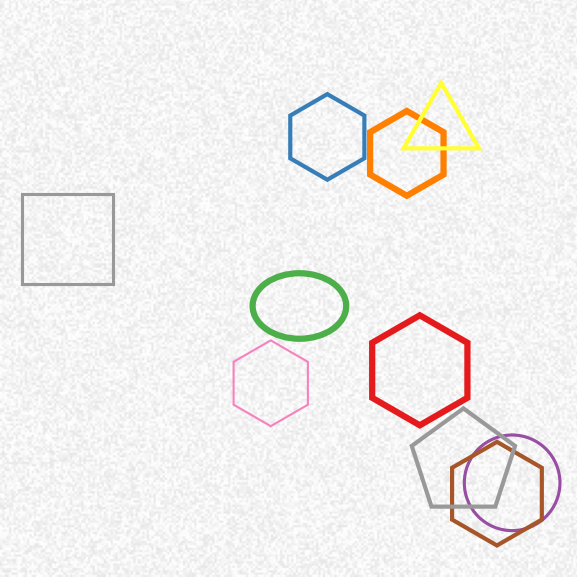[{"shape": "hexagon", "thickness": 3, "radius": 0.48, "center": [0.727, 0.358]}, {"shape": "hexagon", "thickness": 2, "radius": 0.37, "center": [0.567, 0.762]}, {"shape": "oval", "thickness": 3, "radius": 0.41, "center": [0.518, 0.469]}, {"shape": "circle", "thickness": 1.5, "radius": 0.41, "center": [0.887, 0.163]}, {"shape": "hexagon", "thickness": 3, "radius": 0.37, "center": [0.704, 0.734]}, {"shape": "triangle", "thickness": 2, "radius": 0.38, "center": [0.764, 0.78]}, {"shape": "hexagon", "thickness": 2, "radius": 0.45, "center": [0.861, 0.144]}, {"shape": "hexagon", "thickness": 1, "radius": 0.37, "center": [0.469, 0.335]}, {"shape": "square", "thickness": 1.5, "radius": 0.39, "center": [0.117, 0.585]}, {"shape": "pentagon", "thickness": 2, "radius": 0.47, "center": [0.802, 0.198]}]